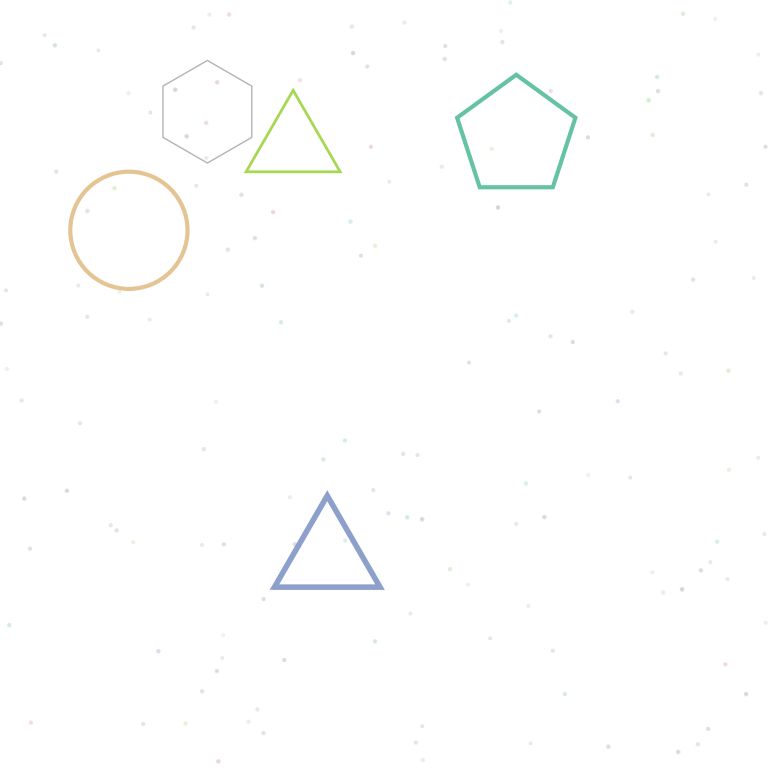[{"shape": "pentagon", "thickness": 1.5, "radius": 0.4, "center": [0.67, 0.822]}, {"shape": "triangle", "thickness": 2, "radius": 0.4, "center": [0.425, 0.277]}, {"shape": "triangle", "thickness": 1, "radius": 0.35, "center": [0.381, 0.812]}, {"shape": "circle", "thickness": 1.5, "radius": 0.38, "center": [0.167, 0.701]}, {"shape": "hexagon", "thickness": 0.5, "radius": 0.33, "center": [0.269, 0.855]}]